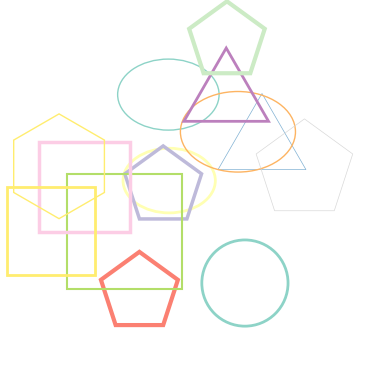[{"shape": "circle", "thickness": 2, "radius": 0.56, "center": [0.636, 0.265]}, {"shape": "oval", "thickness": 1, "radius": 0.66, "center": [0.437, 0.754]}, {"shape": "oval", "thickness": 2, "radius": 0.6, "center": [0.439, 0.531]}, {"shape": "pentagon", "thickness": 2.5, "radius": 0.52, "center": [0.424, 0.516]}, {"shape": "pentagon", "thickness": 3, "radius": 0.53, "center": [0.362, 0.241]}, {"shape": "triangle", "thickness": 0.5, "radius": 0.66, "center": [0.681, 0.625]}, {"shape": "oval", "thickness": 1, "radius": 0.75, "center": [0.618, 0.658]}, {"shape": "square", "thickness": 1.5, "radius": 0.75, "center": [0.323, 0.398]}, {"shape": "square", "thickness": 2.5, "radius": 0.59, "center": [0.22, 0.514]}, {"shape": "pentagon", "thickness": 0.5, "radius": 0.66, "center": [0.791, 0.559]}, {"shape": "triangle", "thickness": 2, "radius": 0.63, "center": [0.588, 0.748]}, {"shape": "pentagon", "thickness": 3, "radius": 0.52, "center": [0.589, 0.893]}, {"shape": "hexagon", "thickness": 1, "radius": 0.68, "center": [0.153, 0.568]}, {"shape": "square", "thickness": 2, "radius": 0.57, "center": [0.133, 0.399]}]